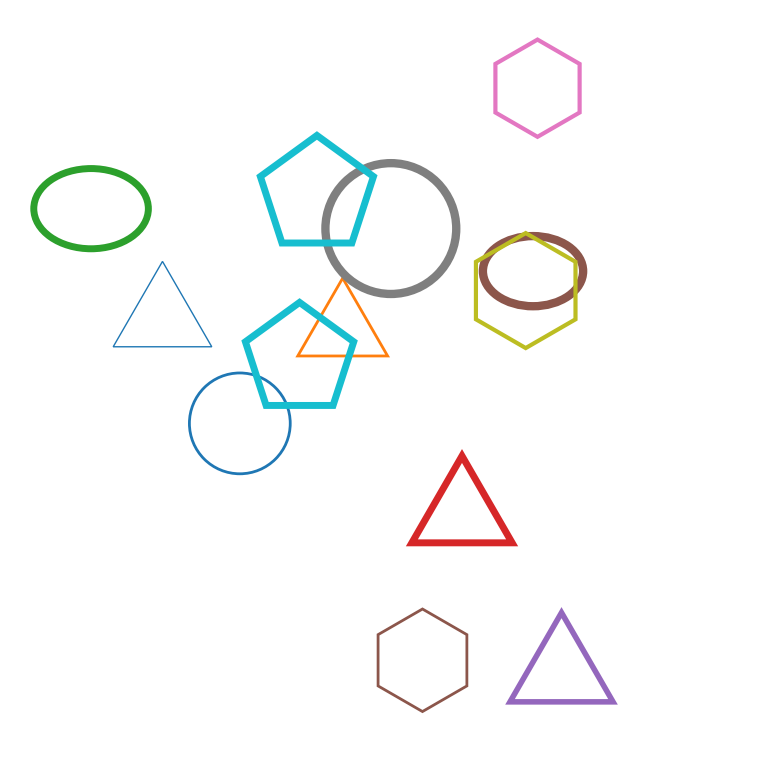[{"shape": "triangle", "thickness": 0.5, "radius": 0.37, "center": [0.211, 0.587]}, {"shape": "circle", "thickness": 1, "radius": 0.33, "center": [0.311, 0.45]}, {"shape": "triangle", "thickness": 1, "radius": 0.34, "center": [0.445, 0.571]}, {"shape": "oval", "thickness": 2.5, "radius": 0.37, "center": [0.118, 0.729]}, {"shape": "triangle", "thickness": 2.5, "radius": 0.38, "center": [0.6, 0.333]}, {"shape": "triangle", "thickness": 2, "radius": 0.39, "center": [0.729, 0.127]}, {"shape": "oval", "thickness": 3, "radius": 0.33, "center": [0.692, 0.648]}, {"shape": "hexagon", "thickness": 1, "radius": 0.33, "center": [0.549, 0.142]}, {"shape": "hexagon", "thickness": 1.5, "radius": 0.32, "center": [0.698, 0.885]}, {"shape": "circle", "thickness": 3, "radius": 0.42, "center": [0.508, 0.703]}, {"shape": "hexagon", "thickness": 1.5, "radius": 0.37, "center": [0.683, 0.623]}, {"shape": "pentagon", "thickness": 2.5, "radius": 0.37, "center": [0.389, 0.533]}, {"shape": "pentagon", "thickness": 2.5, "radius": 0.39, "center": [0.412, 0.747]}]